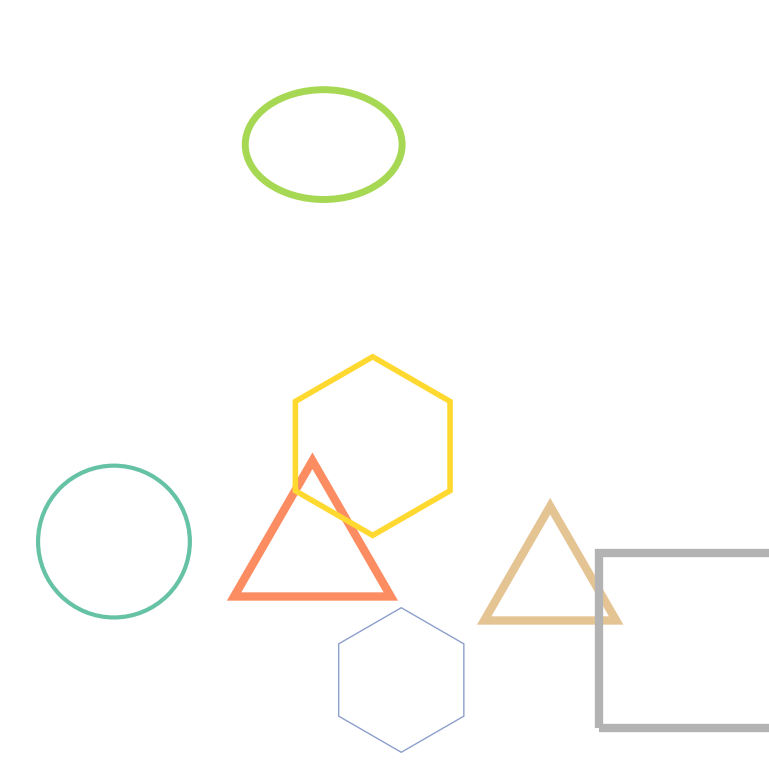[{"shape": "circle", "thickness": 1.5, "radius": 0.49, "center": [0.148, 0.297]}, {"shape": "triangle", "thickness": 3, "radius": 0.59, "center": [0.406, 0.284]}, {"shape": "hexagon", "thickness": 0.5, "radius": 0.47, "center": [0.521, 0.117]}, {"shape": "oval", "thickness": 2.5, "radius": 0.51, "center": [0.42, 0.812]}, {"shape": "hexagon", "thickness": 2, "radius": 0.58, "center": [0.484, 0.421]}, {"shape": "triangle", "thickness": 3, "radius": 0.49, "center": [0.715, 0.244]}, {"shape": "square", "thickness": 3, "radius": 0.57, "center": [0.891, 0.168]}]